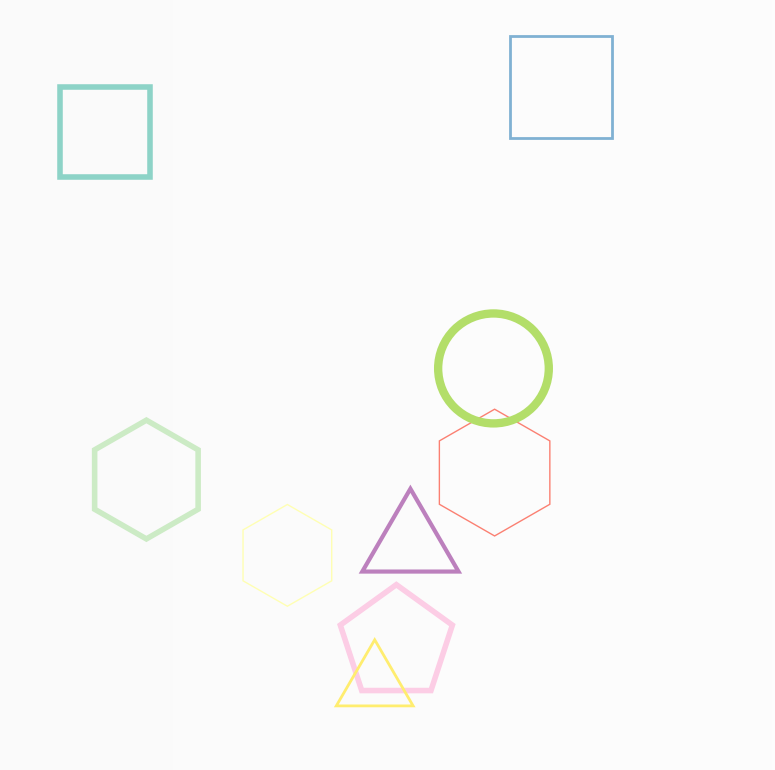[{"shape": "square", "thickness": 2, "radius": 0.29, "center": [0.136, 0.828]}, {"shape": "hexagon", "thickness": 0.5, "radius": 0.33, "center": [0.371, 0.279]}, {"shape": "hexagon", "thickness": 0.5, "radius": 0.41, "center": [0.638, 0.386]}, {"shape": "square", "thickness": 1, "radius": 0.33, "center": [0.724, 0.886]}, {"shape": "circle", "thickness": 3, "radius": 0.36, "center": [0.637, 0.522]}, {"shape": "pentagon", "thickness": 2, "radius": 0.38, "center": [0.511, 0.165]}, {"shape": "triangle", "thickness": 1.5, "radius": 0.36, "center": [0.53, 0.294]}, {"shape": "hexagon", "thickness": 2, "radius": 0.39, "center": [0.189, 0.377]}, {"shape": "triangle", "thickness": 1, "radius": 0.29, "center": [0.483, 0.112]}]